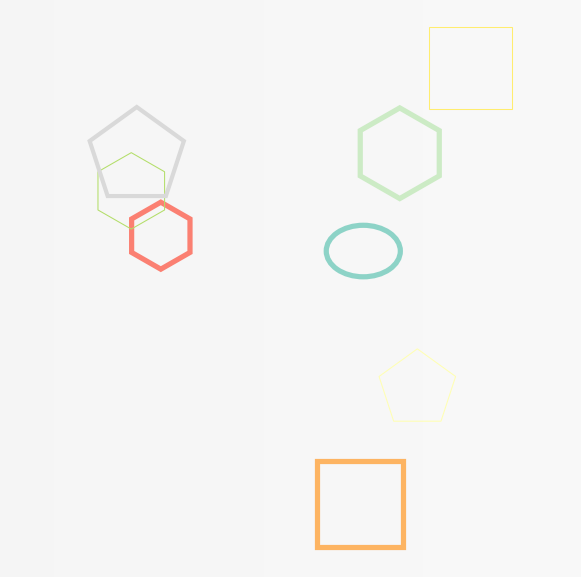[{"shape": "oval", "thickness": 2.5, "radius": 0.32, "center": [0.625, 0.564]}, {"shape": "pentagon", "thickness": 0.5, "radius": 0.35, "center": [0.718, 0.326]}, {"shape": "hexagon", "thickness": 2.5, "radius": 0.29, "center": [0.277, 0.591]}, {"shape": "square", "thickness": 2.5, "radius": 0.37, "center": [0.619, 0.126]}, {"shape": "hexagon", "thickness": 0.5, "radius": 0.33, "center": [0.226, 0.669]}, {"shape": "pentagon", "thickness": 2, "radius": 0.43, "center": [0.235, 0.729]}, {"shape": "hexagon", "thickness": 2.5, "radius": 0.39, "center": [0.688, 0.734]}, {"shape": "square", "thickness": 0.5, "radius": 0.35, "center": [0.81, 0.881]}]